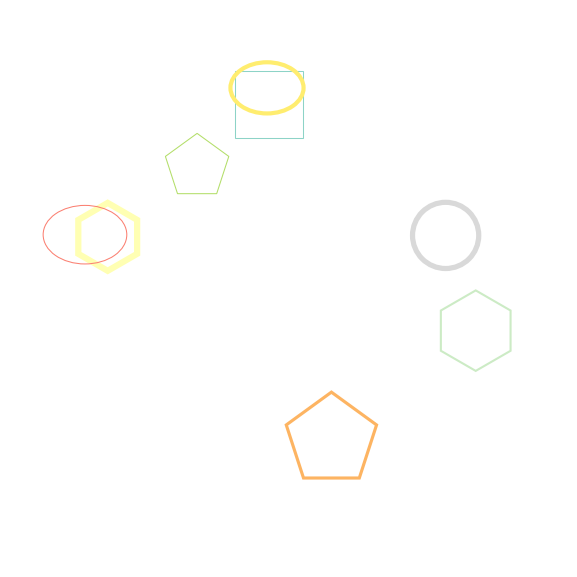[{"shape": "square", "thickness": 0.5, "radius": 0.29, "center": [0.466, 0.818]}, {"shape": "hexagon", "thickness": 3, "radius": 0.29, "center": [0.187, 0.589]}, {"shape": "oval", "thickness": 0.5, "radius": 0.36, "center": [0.147, 0.593]}, {"shape": "pentagon", "thickness": 1.5, "radius": 0.41, "center": [0.574, 0.238]}, {"shape": "pentagon", "thickness": 0.5, "radius": 0.29, "center": [0.341, 0.71]}, {"shape": "circle", "thickness": 2.5, "radius": 0.29, "center": [0.772, 0.591]}, {"shape": "hexagon", "thickness": 1, "radius": 0.35, "center": [0.824, 0.427]}, {"shape": "oval", "thickness": 2, "radius": 0.32, "center": [0.462, 0.847]}]